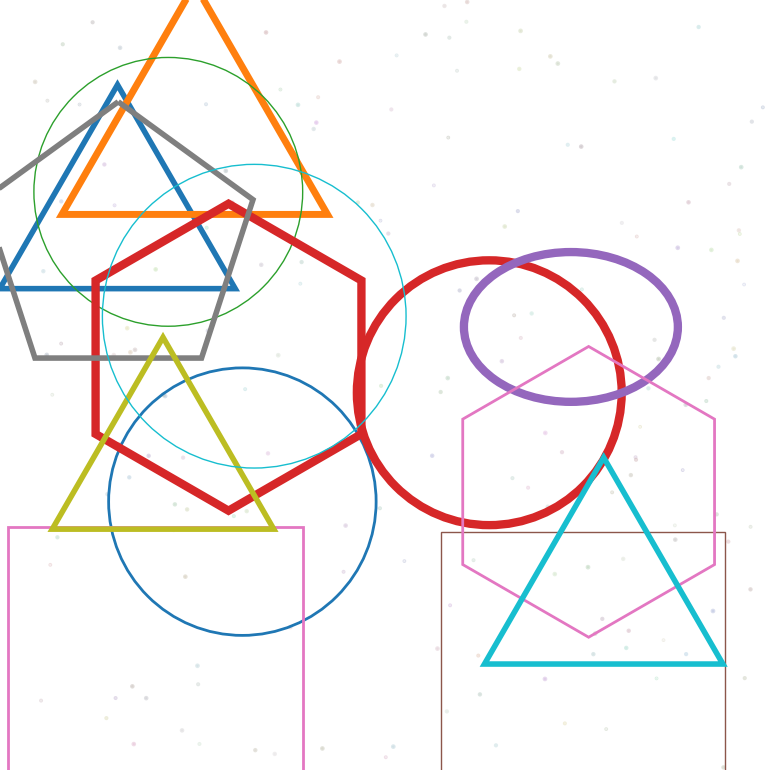[{"shape": "triangle", "thickness": 2, "radius": 0.88, "center": [0.153, 0.713]}, {"shape": "circle", "thickness": 1, "radius": 0.87, "center": [0.315, 0.349]}, {"shape": "triangle", "thickness": 2.5, "radius": 1.0, "center": [0.253, 0.821]}, {"shape": "circle", "thickness": 0.5, "radius": 0.87, "center": [0.219, 0.751]}, {"shape": "hexagon", "thickness": 3, "radius": 1.0, "center": [0.297, 0.536]}, {"shape": "circle", "thickness": 3, "radius": 0.86, "center": [0.635, 0.49]}, {"shape": "oval", "thickness": 3, "radius": 0.69, "center": [0.741, 0.575]}, {"shape": "square", "thickness": 0.5, "radius": 0.92, "center": [0.757, 0.125]}, {"shape": "square", "thickness": 1, "radius": 0.96, "center": [0.202, 0.125]}, {"shape": "hexagon", "thickness": 1, "radius": 0.94, "center": [0.764, 0.361]}, {"shape": "pentagon", "thickness": 2, "radius": 0.92, "center": [0.154, 0.684]}, {"shape": "triangle", "thickness": 2, "radius": 0.83, "center": [0.212, 0.396]}, {"shape": "triangle", "thickness": 2, "radius": 0.89, "center": [0.784, 0.227]}, {"shape": "circle", "thickness": 0.5, "radius": 0.99, "center": [0.33, 0.589]}]